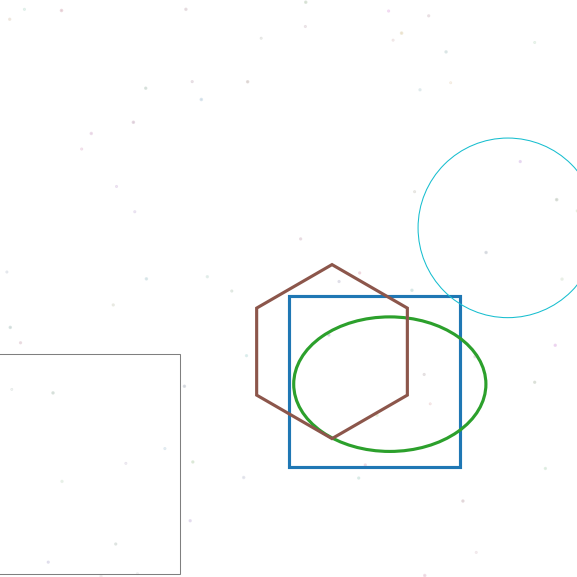[{"shape": "square", "thickness": 1.5, "radius": 0.74, "center": [0.649, 0.339]}, {"shape": "oval", "thickness": 1.5, "radius": 0.83, "center": [0.675, 0.334]}, {"shape": "hexagon", "thickness": 1.5, "radius": 0.75, "center": [0.575, 0.39]}, {"shape": "square", "thickness": 0.5, "radius": 0.95, "center": [0.121, 0.196]}, {"shape": "circle", "thickness": 0.5, "radius": 0.78, "center": [0.879, 0.605]}]